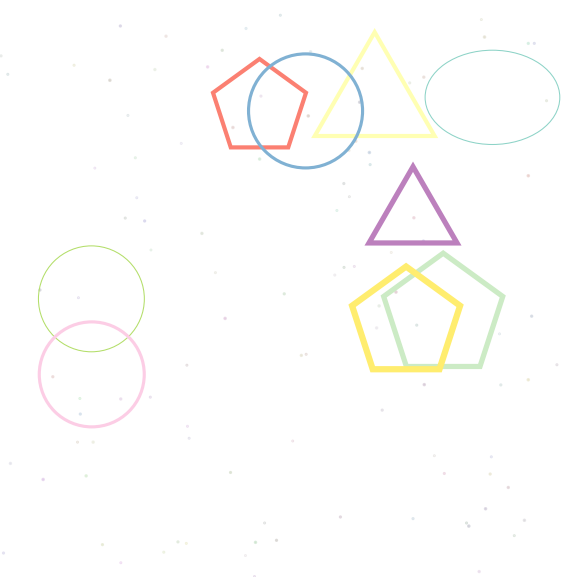[{"shape": "oval", "thickness": 0.5, "radius": 0.58, "center": [0.853, 0.831]}, {"shape": "triangle", "thickness": 2, "radius": 0.6, "center": [0.649, 0.824]}, {"shape": "pentagon", "thickness": 2, "radius": 0.42, "center": [0.449, 0.812]}, {"shape": "circle", "thickness": 1.5, "radius": 0.49, "center": [0.529, 0.807]}, {"shape": "circle", "thickness": 0.5, "radius": 0.46, "center": [0.158, 0.482]}, {"shape": "circle", "thickness": 1.5, "radius": 0.45, "center": [0.159, 0.351]}, {"shape": "triangle", "thickness": 2.5, "radius": 0.44, "center": [0.715, 0.622]}, {"shape": "pentagon", "thickness": 2.5, "radius": 0.54, "center": [0.767, 0.452]}, {"shape": "pentagon", "thickness": 3, "radius": 0.49, "center": [0.703, 0.439]}]